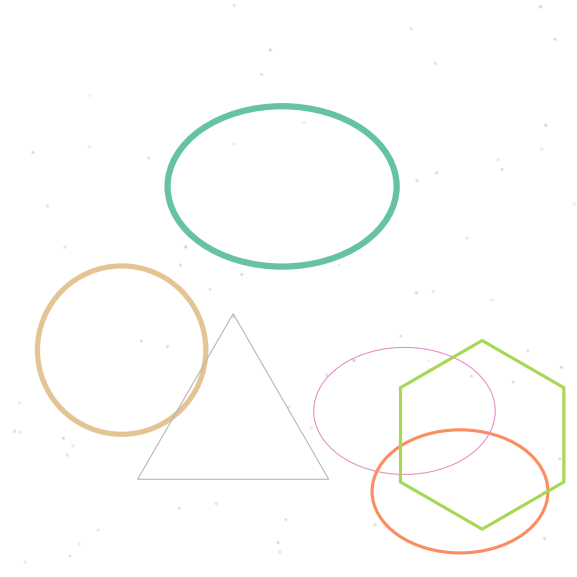[{"shape": "oval", "thickness": 3, "radius": 0.99, "center": [0.488, 0.676]}, {"shape": "oval", "thickness": 1.5, "radius": 0.76, "center": [0.797, 0.148]}, {"shape": "oval", "thickness": 0.5, "radius": 0.79, "center": [0.7, 0.288]}, {"shape": "hexagon", "thickness": 1.5, "radius": 0.82, "center": [0.835, 0.246]}, {"shape": "circle", "thickness": 2.5, "radius": 0.73, "center": [0.211, 0.393]}, {"shape": "triangle", "thickness": 0.5, "radius": 0.96, "center": [0.404, 0.265]}]